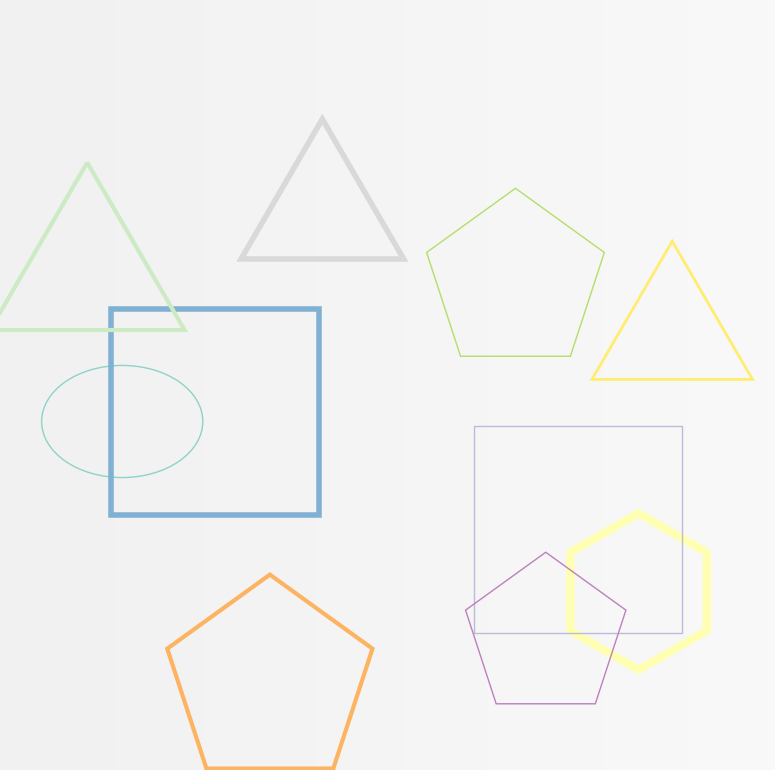[{"shape": "oval", "thickness": 0.5, "radius": 0.52, "center": [0.158, 0.453]}, {"shape": "hexagon", "thickness": 3, "radius": 0.51, "center": [0.824, 0.232]}, {"shape": "square", "thickness": 0.5, "radius": 0.67, "center": [0.746, 0.312]}, {"shape": "square", "thickness": 2, "radius": 0.67, "center": [0.278, 0.465]}, {"shape": "pentagon", "thickness": 1.5, "radius": 0.7, "center": [0.348, 0.115]}, {"shape": "pentagon", "thickness": 0.5, "radius": 0.6, "center": [0.665, 0.635]}, {"shape": "triangle", "thickness": 2, "radius": 0.61, "center": [0.416, 0.724]}, {"shape": "pentagon", "thickness": 0.5, "radius": 0.54, "center": [0.704, 0.174]}, {"shape": "triangle", "thickness": 1.5, "radius": 0.72, "center": [0.113, 0.644]}, {"shape": "triangle", "thickness": 1, "radius": 0.6, "center": [0.867, 0.567]}]